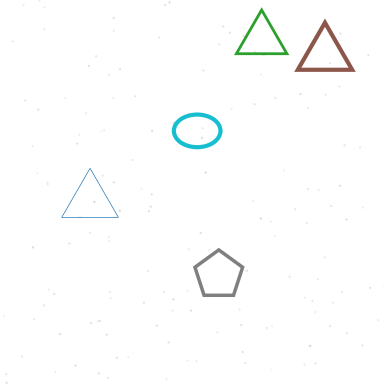[{"shape": "triangle", "thickness": 0.5, "radius": 0.43, "center": [0.234, 0.478]}, {"shape": "triangle", "thickness": 2, "radius": 0.38, "center": [0.68, 0.898]}, {"shape": "triangle", "thickness": 3, "radius": 0.41, "center": [0.844, 0.86]}, {"shape": "pentagon", "thickness": 2.5, "radius": 0.33, "center": [0.568, 0.286]}, {"shape": "oval", "thickness": 3, "radius": 0.3, "center": [0.512, 0.66]}]